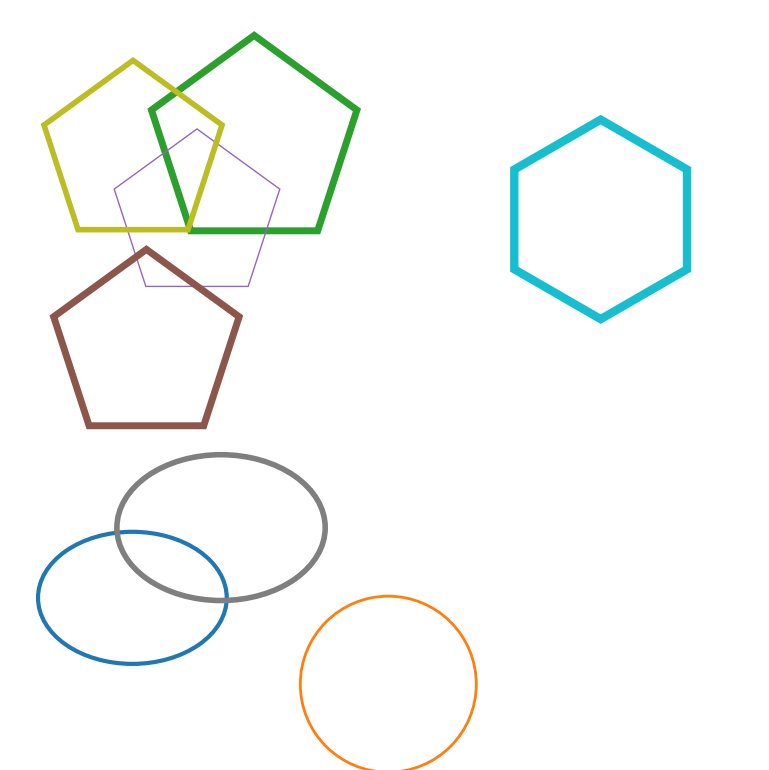[{"shape": "oval", "thickness": 1.5, "radius": 0.61, "center": [0.172, 0.224]}, {"shape": "circle", "thickness": 1, "radius": 0.57, "center": [0.504, 0.111]}, {"shape": "pentagon", "thickness": 2.5, "radius": 0.7, "center": [0.33, 0.814]}, {"shape": "pentagon", "thickness": 0.5, "radius": 0.57, "center": [0.256, 0.719]}, {"shape": "pentagon", "thickness": 2.5, "radius": 0.63, "center": [0.19, 0.549]}, {"shape": "oval", "thickness": 2, "radius": 0.68, "center": [0.287, 0.315]}, {"shape": "pentagon", "thickness": 2, "radius": 0.61, "center": [0.173, 0.8]}, {"shape": "hexagon", "thickness": 3, "radius": 0.65, "center": [0.78, 0.715]}]